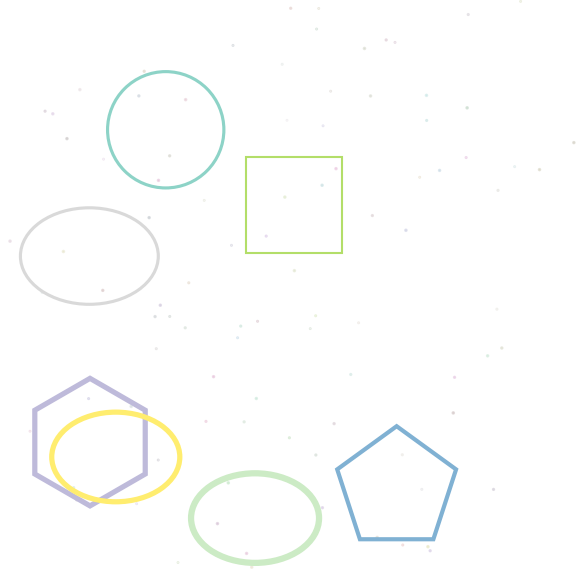[{"shape": "circle", "thickness": 1.5, "radius": 0.5, "center": [0.287, 0.774]}, {"shape": "hexagon", "thickness": 2.5, "radius": 0.55, "center": [0.156, 0.234]}, {"shape": "pentagon", "thickness": 2, "radius": 0.54, "center": [0.687, 0.153]}, {"shape": "square", "thickness": 1, "radius": 0.41, "center": [0.509, 0.644]}, {"shape": "oval", "thickness": 1.5, "radius": 0.6, "center": [0.155, 0.556]}, {"shape": "oval", "thickness": 3, "radius": 0.55, "center": [0.442, 0.102]}, {"shape": "oval", "thickness": 2.5, "radius": 0.55, "center": [0.2, 0.208]}]